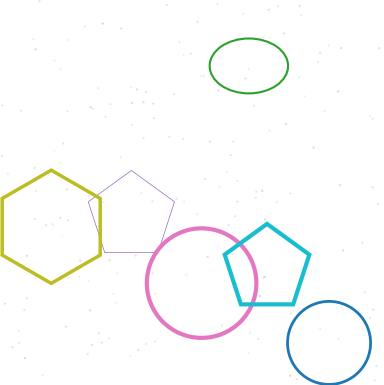[{"shape": "circle", "thickness": 2, "radius": 0.54, "center": [0.855, 0.109]}, {"shape": "oval", "thickness": 1.5, "radius": 0.51, "center": [0.646, 0.829]}, {"shape": "pentagon", "thickness": 0.5, "radius": 0.59, "center": [0.341, 0.439]}, {"shape": "circle", "thickness": 3, "radius": 0.71, "center": [0.524, 0.265]}, {"shape": "hexagon", "thickness": 2.5, "radius": 0.74, "center": [0.133, 0.411]}, {"shape": "pentagon", "thickness": 3, "radius": 0.58, "center": [0.694, 0.303]}]